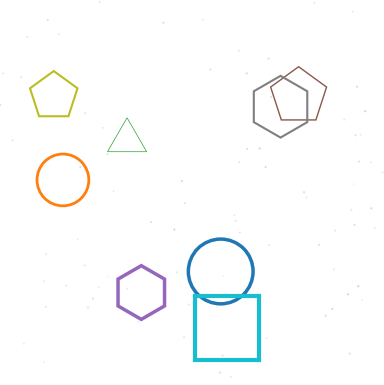[{"shape": "circle", "thickness": 2.5, "radius": 0.42, "center": [0.573, 0.295]}, {"shape": "circle", "thickness": 2, "radius": 0.34, "center": [0.163, 0.533]}, {"shape": "triangle", "thickness": 0.5, "radius": 0.29, "center": [0.33, 0.635]}, {"shape": "hexagon", "thickness": 2.5, "radius": 0.35, "center": [0.367, 0.24]}, {"shape": "pentagon", "thickness": 1, "radius": 0.38, "center": [0.776, 0.75]}, {"shape": "hexagon", "thickness": 1.5, "radius": 0.4, "center": [0.729, 0.723]}, {"shape": "pentagon", "thickness": 1.5, "radius": 0.32, "center": [0.14, 0.751]}, {"shape": "square", "thickness": 3, "radius": 0.42, "center": [0.59, 0.148]}]